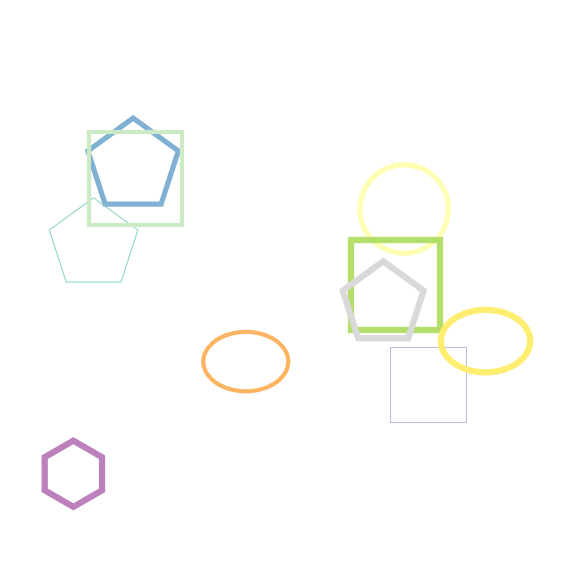[{"shape": "pentagon", "thickness": 0.5, "radius": 0.4, "center": [0.162, 0.576]}, {"shape": "circle", "thickness": 2.5, "radius": 0.38, "center": [0.7, 0.637]}, {"shape": "square", "thickness": 0.5, "radius": 0.33, "center": [0.741, 0.334]}, {"shape": "pentagon", "thickness": 2.5, "radius": 0.41, "center": [0.231, 0.712]}, {"shape": "oval", "thickness": 2, "radius": 0.37, "center": [0.426, 0.373]}, {"shape": "square", "thickness": 3, "radius": 0.39, "center": [0.685, 0.506]}, {"shape": "pentagon", "thickness": 3, "radius": 0.37, "center": [0.664, 0.473]}, {"shape": "hexagon", "thickness": 3, "radius": 0.29, "center": [0.127, 0.179]}, {"shape": "square", "thickness": 2, "radius": 0.4, "center": [0.234, 0.69]}, {"shape": "oval", "thickness": 3, "radius": 0.39, "center": [0.841, 0.409]}]